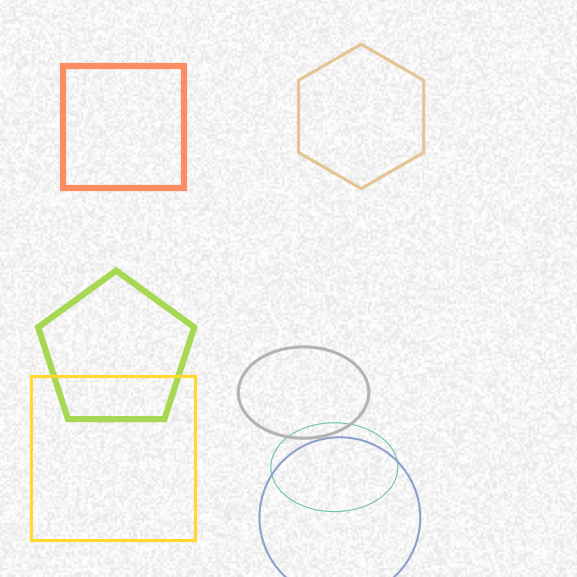[{"shape": "oval", "thickness": 0.5, "radius": 0.55, "center": [0.579, 0.19]}, {"shape": "square", "thickness": 3, "radius": 0.53, "center": [0.214, 0.779]}, {"shape": "circle", "thickness": 1, "radius": 0.7, "center": [0.589, 0.103]}, {"shape": "pentagon", "thickness": 3, "radius": 0.71, "center": [0.201, 0.388]}, {"shape": "square", "thickness": 1.5, "radius": 0.71, "center": [0.195, 0.206]}, {"shape": "hexagon", "thickness": 1.5, "radius": 0.63, "center": [0.625, 0.798]}, {"shape": "oval", "thickness": 1.5, "radius": 0.56, "center": [0.526, 0.319]}]